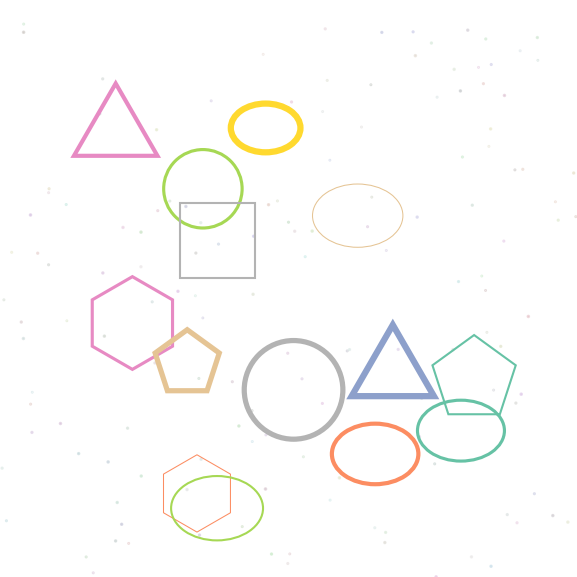[{"shape": "oval", "thickness": 1.5, "radius": 0.38, "center": [0.798, 0.253]}, {"shape": "pentagon", "thickness": 1, "radius": 0.38, "center": [0.821, 0.343]}, {"shape": "hexagon", "thickness": 0.5, "radius": 0.33, "center": [0.341, 0.145]}, {"shape": "oval", "thickness": 2, "radius": 0.37, "center": [0.65, 0.213]}, {"shape": "triangle", "thickness": 3, "radius": 0.41, "center": [0.68, 0.354]}, {"shape": "hexagon", "thickness": 1.5, "radius": 0.4, "center": [0.229, 0.44]}, {"shape": "triangle", "thickness": 2, "radius": 0.42, "center": [0.2, 0.771]}, {"shape": "circle", "thickness": 1.5, "radius": 0.34, "center": [0.351, 0.672]}, {"shape": "oval", "thickness": 1, "radius": 0.4, "center": [0.376, 0.119]}, {"shape": "oval", "thickness": 3, "radius": 0.3, "center": [0.46, 0.778]}, {"shape": "pentagon", "thickness": 2.5, "radius": 0.29, "center": [0.324, 0.37]}, {"shape": "oval", "thickness": 0.5, "radius": 0.39, "center": [0.619, 0.626]}, {"shape": "circle", "thickness": 2.5, "radius": 0.43, "center": [0.508, 0.324]}, {"shape": "square", "thickness": 1, "radius": 0.32, "center": [0.376, 0.582]}]